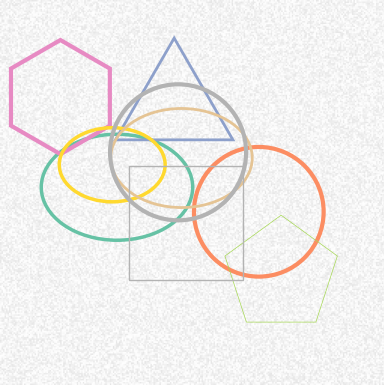[{"shape": "oval", "thickness": 2.5, "radius": 0.98, "center": [0.304, 0.514]}, {"shape": "circle", "thickness": 3, "radius": 0.84, "center": [0.672, 0.45]}, {"shape": "triangle", "thickness": 2, "radius": 0.88, "center": [0.452, 0.725]}, {"shape": "hexagon", "thickness": 3, "radius": 0.74, "center": [0.157, 0.748]}, {"shape": "pentagon", "thickness": 0.5, "radius": 0.77, "center": [0.73, 0.288]}, {"shape": "oval", "thickness": 2.5, "radius": 0.69, "center": [0.291, 0.572]}, {"shape": "oval", "thickness": 2, "radius": 0.92, "center": [0.471, 0.59]}, {"shape": "circle", "thickness": 3, "radius": 0.88, "center": [0.463, 0.604]}, {"shape": "square", "thickness": 1, "radius": 0.74, "center": [0.483, 0.42]}]